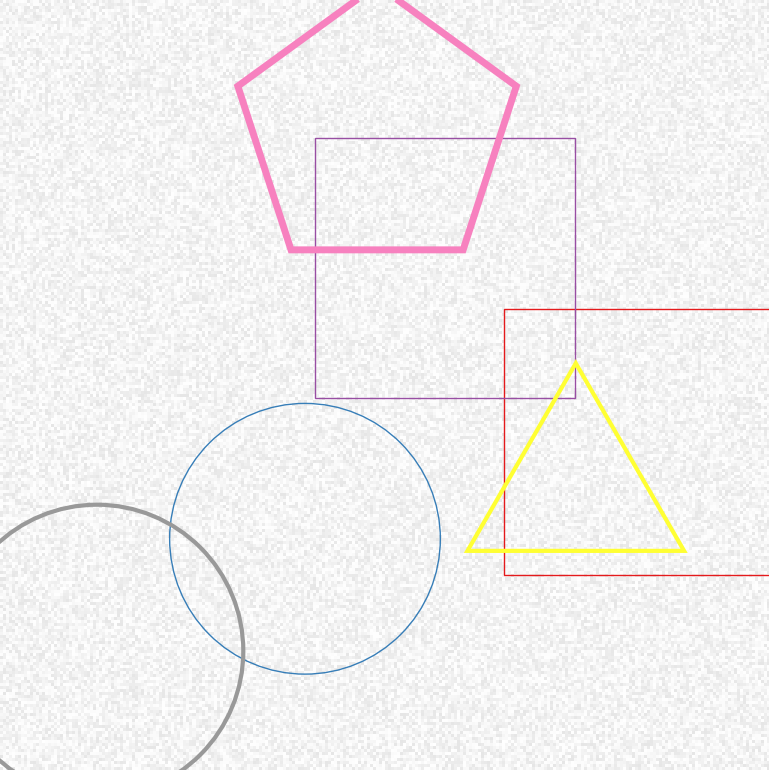[{"shape": "square", "thickness": 0.5, "radius": 0.86, "center": [0.827, 0.426]}, {"shape": "circle", "thickness": 0.5, "radius": 0.88, "center": [0.396, 0.3]}, {"shape": "square", "thickness": 0.5, "radius": 0.85, "center": [0.578, 0.652]}, {"shape": "triangle", "thickness": 1.5, "radius": 0.81, "center": [0.748, 0.366]}, {"shape": "pentagon", "thickness": 2.5, "radius": 0.95, "center": [0.49, 0.829]}, {"shape": "circle", "thickness": 1.5, "radius": 0.95, "center": [0.126, 0.154]}]